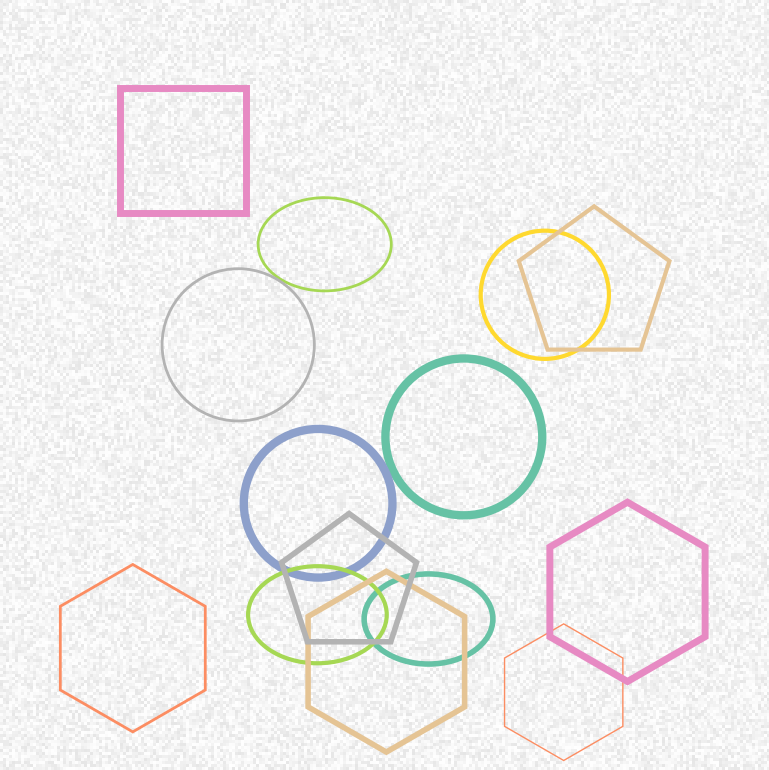[{"shape": "circle", "thickness": 3, "radius": 0.51, "center": [0.602, 0.433]}, {"shape": "oval", "thickness": 2, "radius": 0.42, "center": [0.556, 0.196]}, {"shape": "hexagon", "thickness": 0.5, "radius": 0.44, "center": [0.732, 0.101]}, {"shape": "hexagon", "thickness": 1, "radius": 0.54, "center": [0.172, 0.158]}, {"shape": "circle", "thickness": 3, "radius": 0.48, "center": [0.413, 0.346]}, {"shape": "hexagon", "thickness": 2.5, "radius": 0.58, "center": [0.815, 0.231]}, {"shape": "square", "thickness": 2.5, "radius": 0.41, "center": [0.238, 0.805]}, {"shape": "oval", "thickness": 1, "radius": 0.43, "center": [0.422, 0.683]}, {"shape": "oval", "thickness": 1.5, "radius": 0.45, "center": [0.412, 0.202]}, {"shape": "circle", "thickness": 1.5, "radius": 0.42, "center": [0.708, 0.617]}, {"shape": "pentagon", "thickness": 1.5, "radius": 0.51, "center": [0.772, 0.629]}, {"shape": "hexagon", "thickness": 2, "radius": 0.59, "center": [0.502, 0.141]}, {"shape": "circle", "thickness": 1, "radius": 0.49, "center": [0.309, 0.552]}, {"shape": "pentagon", "thickness": 2, "radius": 0.46, "center": [0.453, 0.241]}]